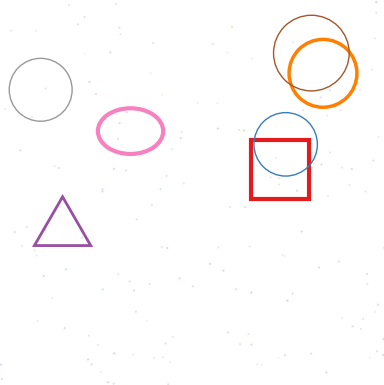[{"shape": "square", "thickness": 3, "radius": 0.38, "center": [0.728, 0.56]}, {"shape": "circle", "thickness": 1, "radius": 0.41, "center": [0.742, 0.625]}, {"shape": "triangle", "thickness": 2, "radius": 0.42, "center": [0.163, 0.404]}, {"shape": "circle", "thickness": 2.5, "radius": 0.44, "center": [0.839, 0.81]}, {"shape": "circle", "thickness": 1, "radius": 0.49, "center": [0.809, 0.862]}, {"shape": "oval", "thickness": 3, "radius": 0.42, "center": [0.339, 0.659]}, {"shape": "circle", "thickness": 1, "radius": 0.41, "center": [0.106, 0.767]}]